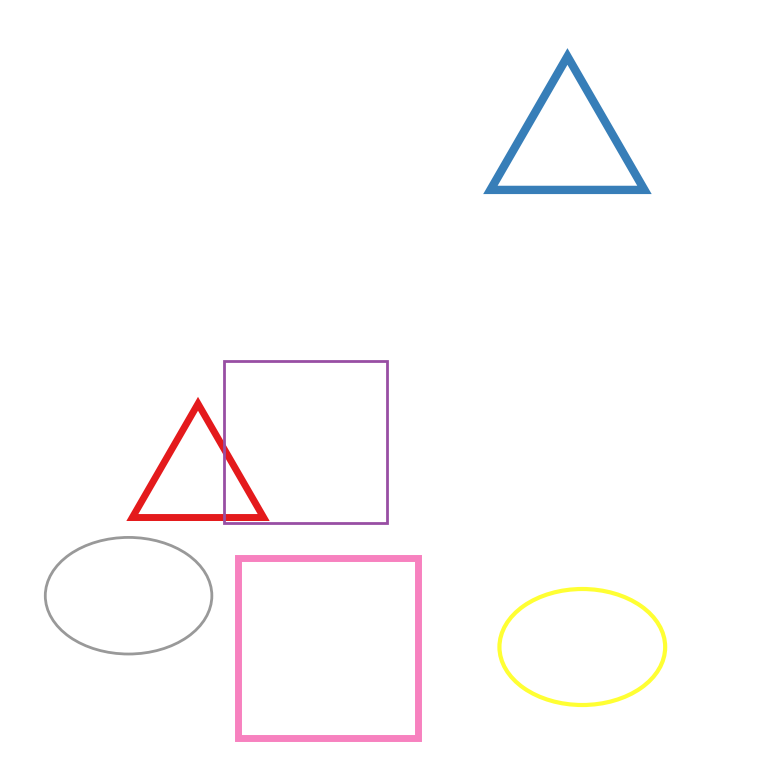[{"shape": "triangle", "thickness": 2.5, "radius": 0.49, "center": [0.257, 0.377]}, {"shape": "triangle", "thickness": 3, "radius": 0.58, "center": [0.737, 0.811]}, {"shape": "square", "thickness": 1, "radius": 0.53, "center": [0.396, 0.426]}, {"shape": "oval", "thickness": 1.5, "radius": 0.54, "center": [0.756, 0.16]}, {"shape": "square", "thickness": 2.5, "radius": 0.59, "center": [0.426, 0.159]}, {"shape": "oval", "thickness": 1, "radius": 0.54, "center": [0.167, 0.226]}]